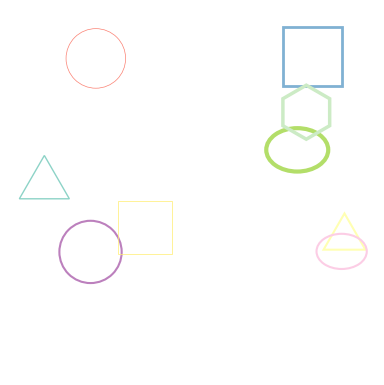[{"shape": "triangle", "thickness": 1, "radius": 0.37, "center": [0.115, 0.521]}, {"shape": "triangle", "thickness": 1.5, "radius": 0.31, "center": [0.895, 0.383]}, {"shape": "circle", "thickness": 0.5, "radius": 0.39, "center": [0.249, 0.848]}, {"shape": "square", "thickness": 2, "radius": 0.38, "center": [0.811, 0.853]}, {"shape": "oval", "thickness": 3, "radius": 0.4, "center": [0.772, 0.611]}, {"shape": "oval", "thickness": 1.5, "radius": 0.33, "center": [0.887, 0.347]}, {"shape": "circle", "thickness": 1.5, "radius": 0.4, "center": [0.235, 0.346]}, {"shape": "hexagon", "thickness": 2.5, "radius": 0.35, "center": [0.796, 0.709]}, {"shape": "square", "thickness": 0.5, "radius": 0.35, "center": [0.377, 0.409]}]